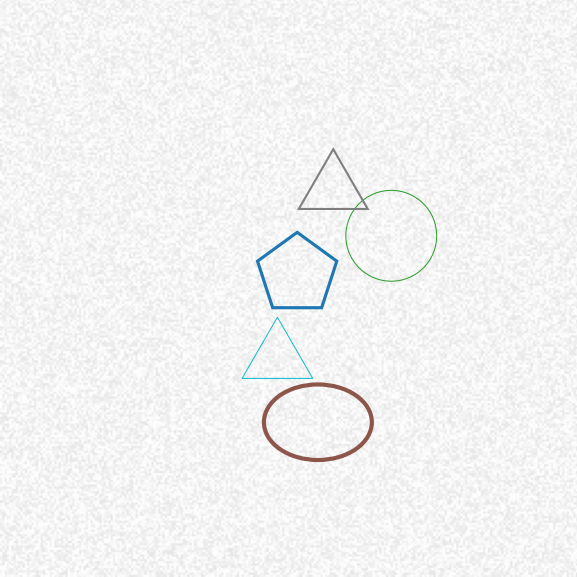[{"shape": "pentagon", "thickness": 1.5, "radius": 0.36, "center": [0.515, 0.525]}, {"shape": "circle", "thickness": 0.5, "radius": 0.39, "center": [0.678, 0.591]}, {"shape": "oval", "thickness": 2, "radius": 0.47, "center": [0.55, 0.268]}, {"shape": "triangle", "thickness": 1, "radius": 0.34, "center": [0.577, 0.672]}, {"shape": "triangle", "thickness": 0.5, "radius": 0.35, "center": [0.48, 0.379]}]